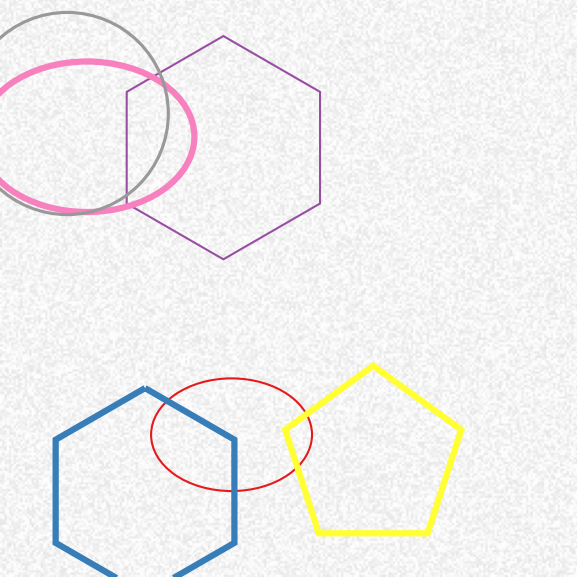[{"shape": "oval", "thickness": 1, "radius": 0.7, "center": [0.401, 0.246]}, {"shape": "hexagon", "thickness": 3, "radius": 0.89, "center": [0.251, 0.148]}, {"shape": "hexagon", "thickness": 1, "radius": 0.97, "center": [0.387, 0.743]}, {"shape": "pentagon", "thickness": 3, "radius": 0.8, "center": [0.646, 0.205]}, {"shape": "oval", "thickness": 3, "radius": 0.93, "center": [0.15, 0.762]}, {"shape": "circle", "thickness": 1.5, "radius": 0.88, "center": [0.116, 0.803]}]